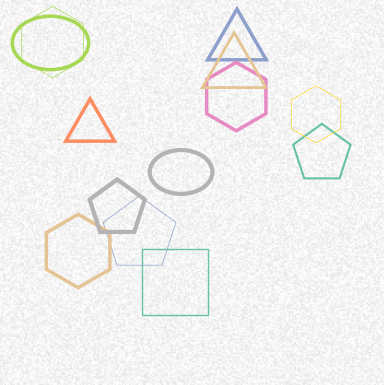[{"shape": "square", "thickness": 1, "radius": 0.43, "center": [0.454, 0.268]}, {"shape": "pentagon", "thickness": 1.5, "radius": 0.39, "center": [0.836, 0.6]}, {"shape": "triangle", "thickness": 2.5, "radius": 0.37, "center": [0.234, 0.67]}, {"shape": "triangle", "thickness": 2.5, "radius": 0.44, "center": [0.615, 0.889]}, {"shape": "pentagon", "thickness": 0.5, "radius": 0.5, "center": [0.362, 0.392]}, {"shape": "hexagon", "thickness": 2.5, "radius": 0.44, "center": [0.614, 0.749]}, {"shape": "oval", "thickness": 2.5, "radius": 0.5, "center": [0.131, 0.889]}, {"shape": "hexagon", "thickness": 0.5, "radius": 0.46, "center": [0.137, 0.891]}, {"shape": "hexagon", "thickness": 0.5, "radius": 0.37, "center": [0.821, 0.703]}, {"shape": "hexagon", "thickness": 2.5, "radius": 0.48, "center": [0.203, 0.348]}, {"shape": "triangle", "thickness": 2, "radius": 0.48, "center": [0.608, 0.82]}, {"shape": "oval", "thickness": 3, "radius": 0.41, "center": [0.47, 0.553]}, {"shape": "pentagon", "thickness": 3, "radius": 0.38, "center": [0.304, 0.459]}]